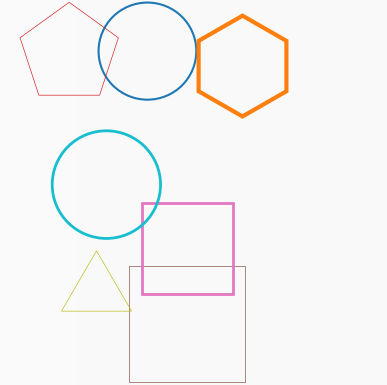[{"shape": "circle", "thickness": 1.5, "radius": 0.63, "center": [0.38, 0.867]}, {"shape": "hexagon", "thickness": 3, "radius": 0.65, "center": [0.626, 0.828]}, {"shape": "pentagon", "thickness": 0.5, "radius": 0.67, "center": [0.179, 0.861]}, {"shape": "square", "thickness": 0.5, "radius": 0.75, "center": [0.483, 0.159]}, {"shape": "square", "thickness": 2, "radius": 0.59, "center": [0.483, 0.355]}, {"shape": "triangle", "thickness": 0.5, "radius": 0.52, "center": [0.249, 0.244]}, {"shape": "circle", "thickness": 2, "radius": 0.7, "center": [0.274, 0.52]}]